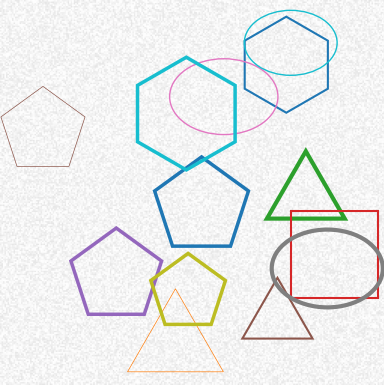[{"shape": "hexagon", "thickness": 1.5, "radius": 0.62, "center": [0.744, 0.832]}, {"shape": "pentagon", "thickness": 2.5, "radius": 0.64, "center": [0.523, 0.464]}, {"shape": "triangle", "thickness": 0.5, "radius": 0.72, "center": [0.456, 0.106]}, {"shape": "triangle", "thickness": 3, "radius": 0.58, "center": [0.794, 0.491]}, {"shape": "square", "thickness": 1.5, "radius": 0.57, "center": [0.869, 0.34]}, {"shape": "pentagon", "thickness": 2.5, "radius": 0.62, "center": [0.302, 0.284]}, {"shape": "triangle", "thickness": 1.5, "radius": 0.53, "center": [0.721, 0.173]}, {"shape": "pentagon", "thickness": 0.5, "radius": 0.57, "center": [0.112, 0.661]}, {"shape": "oval", "thickness": 1, "radius": 0.7, "center": [0.581, 0.749]}, {"shape": "oval", "thickness": 3, "radius": 0.72, "center": [0.85, 0.303]}, {"shape": "pentagon", "thickness": 2.5, "radius": 0.51, "center": [0.489, 0.24]}, {"shape": "oval", "thickness": 1, "radius": 0.6, "center": [0.755, 0.889]}, {"shape": "hexagon", "thickness": 2.5, "radius": 0.73, "center": [0.484, 0.705]}]